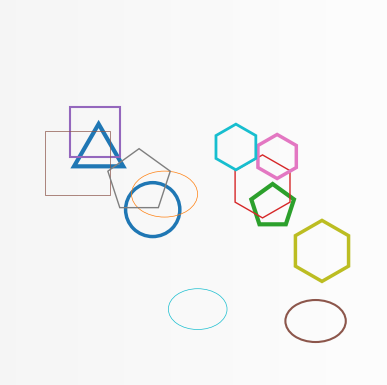[{"shape": "triangle", "thickness": 3, "radius": 0.37, "center": [0.255, 0.605]}, {"shape": "circle", "thickness": 2.5, "radius": 0.35, "center": [0.394, 0.456]}, {"shape": "oval", "thickness": 0.5, "radius": 0.43, "center": [0.425, 0.496]}, {"shape": "pentagon", "thickness": 3, "radius": 0.29, "center": [0.704, 0.464]}, {"shape": "hexagon", "thickness": 1, "radius": 0.41, "center": [0.678, 0.516]}, {"shape": "square", "thickness": 1.5, "radius": 0.33, "center": [0.246, 0.657]}, {"shape": "square", "thickness": 0.5, "radius": 0.42, "center": [0.199, 0.577]}, {"shape": "oval", "thickness": 1.5, "radius": 0.39, "center": [0.814, 0.166]}, {"shape": "hexagon", "thickness": 2.5, "radius": 0.29, "center": [0.715, 0.594]}, {"shape": "pentagon", "thickness": 1, "radius": 0.42, "center": [0.359, 0.529]}, {"shape": "hexagon", "thickness": 2.5, "radius": 0.4, "center": [0.831, 0.348]}, {"shape": "hexagon", "thickness": 2, "radius": 0.3, "center": [0.609, 0.618]}, {"shape": "oval", "thickness": 0.5, "radius": 0.38, "center": [0.51, 0.197]}]